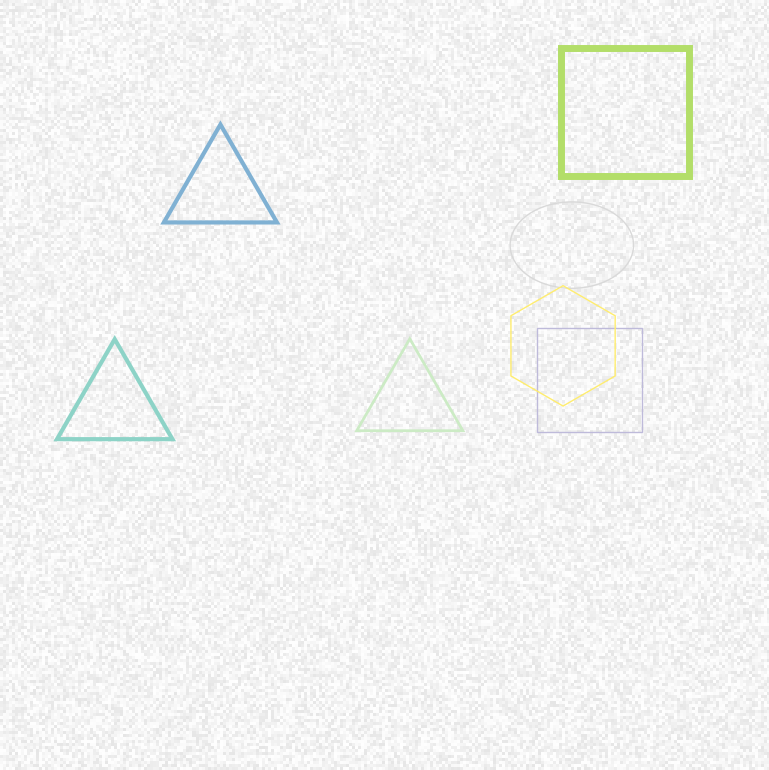[{"shape": "triangle", "thickness": 1.5, "radius": 0.43, "center": [0.149, 0.473]}, {"shape": "square", "thickness": 0.5, "radius": 0.34, "center": [0.766, 0.506]}, {"shape": "triangle", "thickness": 1.5, "radius": 0.42, "center": [0.286, 0.754]}, {"shape": "square", "thickness": 2.5, "radius": 0.41, "center": [0.811, 0.855]}, {"shape": "oval", "thickness": 0.5, "radius": 0.4, "center": [0.743, 0.682]}, {"shape": "triangle", "thickness": 1, "radius": 0.4, "center": [0.532, 0.48]}, {"shape": "hexagon", "thickness": 0.5, "radius": 0.39, "center": [0.731, 0.551]}]